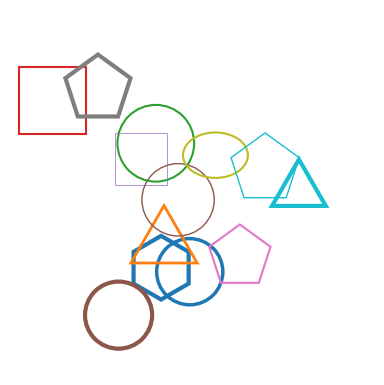[{"shape": "hexagon", "thickness": 3, "radius": 0.41, "center": [0.418, 0.305]}, {"shape": "circle", "thickness": 2.5, "radius": 0.43, "center": [0.493, 0.294]}, {"shape": "triangle", "thickness": 2, "radius": 0.5, "center": [0.426, 0.367]}, {"shape": "circle", "thickness": 1.5, "radius": 0.5, "center": [0.405, 0.628]}, {"shape": "square", "thickness": 1.5, "radius": 0.43, "center": [0.136, 0.738]}, {"shape": "square", "thickness": 0.5, "radius": 0.34, "center": [0.365, 0.586]}, {"shape": "circle", "thickness": 1, "radius": 0.47, "center": [0.462, 0.481]}, {"shape": "circle", "thickness": 3, "radius": 0.44, "center": [0.308, 0.182]}, {"shape": "pentagon", "thickness": 1.5, "radius": 0.42, "center": [0.623, 0.333]}, {"shape": "pentagon", "thickness": 3, "radius": 0.44, "center": [0.254, 0.769]}, {"shape": "oval", "thickness": 1.5, "radius": 0.42, "center": [0.56, 0.597]}, {"shape": "triangle", "thickness": 3, "radius": 0.4, "center": [0.776, 0.505]}, {"shape": "pentagon", "thickness": 1, "radius": 0.47, "center": [0.689, 0.562]}]